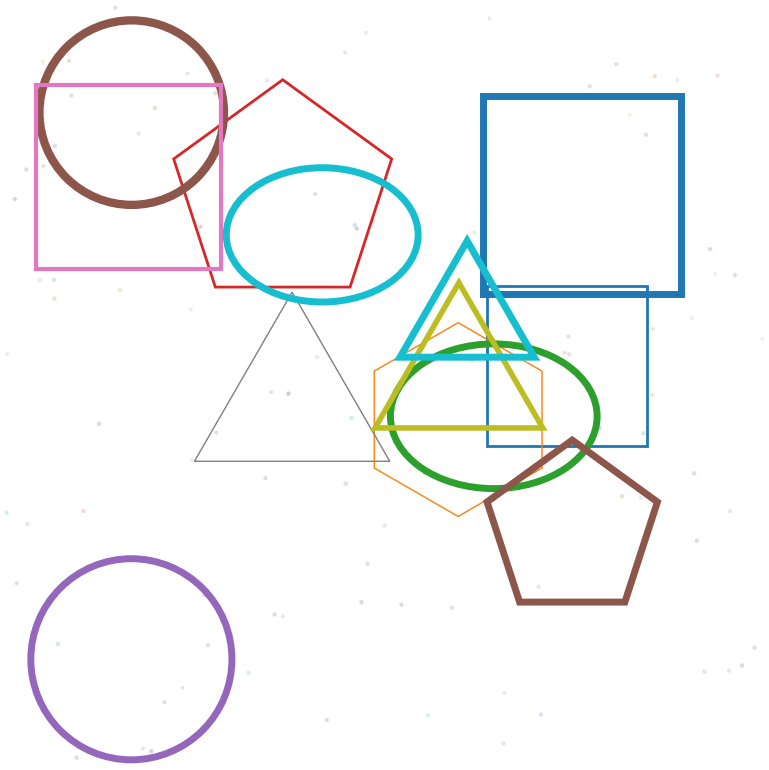[{"shape": "square", "thickness": 2.5, "radius": 0.64, "center": [0.756, 0.747]}, {"shape": "square", "thickness": 1, "radius": 0.52, "center": [0.736, 0.524]}, {"shape": "hexagon", "thickness": 0.5, "radius": 0.63, "center": [0.595, 0.455]}, {"shape": "oval", "thickness": 2.5, "radius": 0.67, "center": [0.641, 0.459]}, {"shape": "pentagon", "thickness": 1, "radius": 0.74, "center": [0.367, 0.748]}, {"shape": "circle", "thickness": 2.5, "radius": 0.65, "center": [0.171, 0.144]}, {"shape": "circle", "thickness": 3, "radius": 0.6, "center": [0.171, 0.854]}, {"shape": "pentagon", "thickness": 2.5, "radius": 0.58, "center": [0.743, 0.312]}, {"shape": "square", "thickness": 1.5, "radius": 0.6, "center": [0.167, 0.77]}, {"shape": "triangle", "thickness": 0.5, "radius": 0.73, "center": [0.379, 0.474]}, {"shape": "triangle", "thickness": 2, "radius": 0.63, "center": [0.596, 0.507]}, {"shape": "oval", "thickness": 2.5, "radius": 0.62, "center": [0.418, 0.695]}, {"shape": "triangle", "thickness": 2.5, "radius": 0.5, "center": [0.607, 0.586]}]